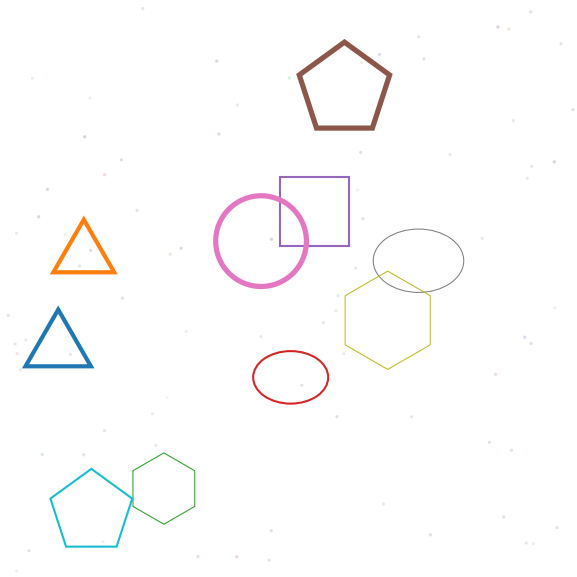[{"shape": "triangle", "thickness": 2, "radius": 0.33, "center": [0.101, 0.398]}, {"shape": "triangle", "thickness": 2, "radius": 0.3, "center": [0.145, 0.558]}, {"shape": "hexagon", "thickness": 0.5, "radius": 0.31, "center": [0.284, 0.153]}, {"shape": "oval", "thickness": 1, "radius": 0.32, "center": [0.503, 0.346]}, {"shape": "square", "thickness": 1, "radius": 0.3, "center": [0.544, 0.632]}, {"shape": "pentagon", "thickness": 2.5, "radius": 0.41, "center": [0.596, 0.844]}, {"shape": "circle", "thickness": 2.5, "radius": 0.39, "center": [0.452, 0.582]}, {"shape": "oval", "thickness": 0.5, "radius": 0.39, "center": [0.725, 0.548]}, {"shape": "hexagon", "thickness": 0.5, "radius": 0.43, "center": [0.671, 0.445]}, {"shape": "pentagon", "thickness": 1, "radius": 0.37, "center": [0.158, 0.113]}]